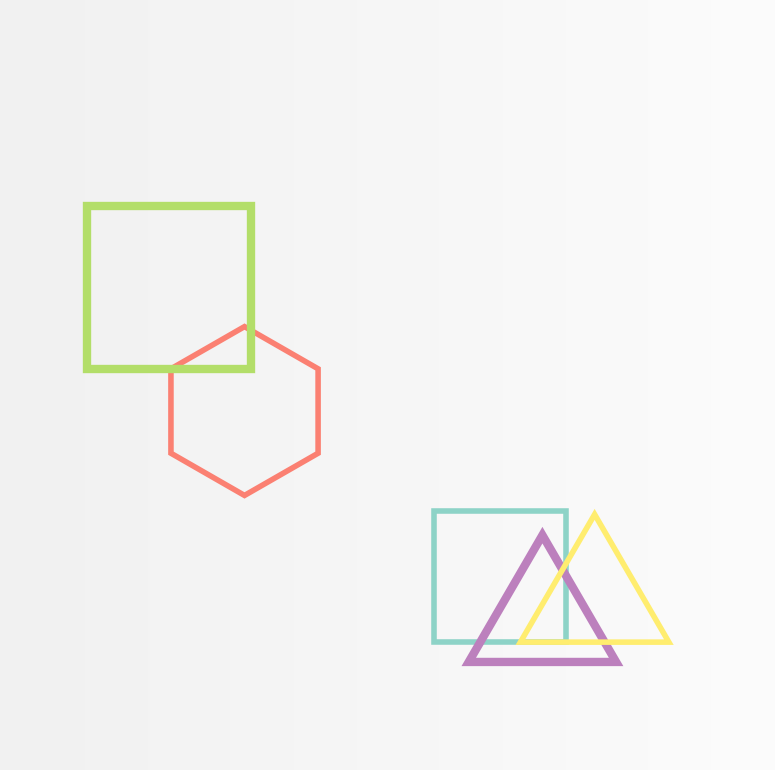[{"shape": "square", "thickness": 2, "radius": 0.43, "center": [0.645, 0.251]}, {"shape": "hexagon", "thickness": 2, "radius": 0.55, "center": [0.316, 0.466]}, {"shape": "square", "thickness": 3, "radius": 0.53, "center": [0.218, 0.627]}, {"shape": "triangle", "thickness": 3, "radius": 0.55, "center": [0.7, 0.195]}, {"shape": "triangle", "thickness": 2, "radius": 0.55, "center": [0.767, 0.221]}]